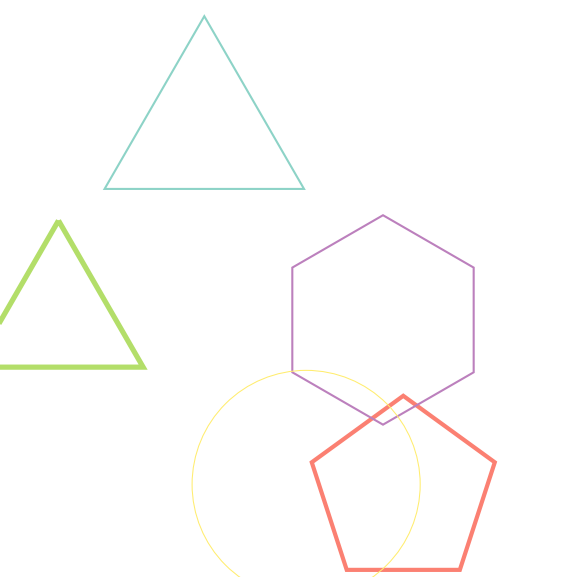[{"shape": "triangle", "thickness": 1, "radius": 1.0, "center": [0.354, 0.772]}, {"shape": "pentagon", "thickness": 2, "radius": 0.83, "center": [0.698, 0.147]}, {"shape": "triangle", "thickness": 2.5, "radius": 0.85, "center": [0.101, 0.448]}, {"shape": "hexagon", "thickness": 1, "radius": 0.91, "center": [0.663, 0.445]}, {"shape": "circle", "thickness": 0.5, "radius": 0.99, "center": [0.53, 0.16]}]